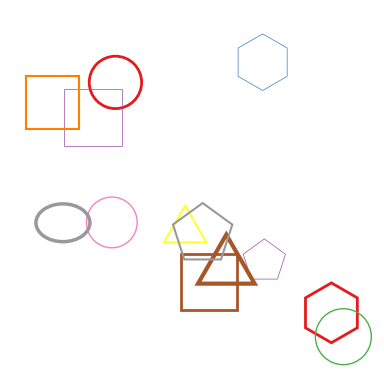[{"shape": "hexagon", "thickness": 2, "radius": 0.39, "center": [0.861, 0.187]}, {"shape": "circle", "thickness": 2, "radius": 0.34, "center": [0.3, 0.786]}, {"shape": "hexagon", "thickness": 0.5, "radius": 0.37, "center": [0.682, 0.838]}, {"shape": "circle", "thickness": 1, "radius": 0.36, "center": [0.892, 0.125]}, {"shape": "square", "thickness": 0.5, "radius": 0.37, "center": [0.241, 0.695]}, {"shape": "pentagon", "thickness": 0.5, "radius": 0.29, "center": [0.687, 0.322]}, {"shape": "square", "thickness": 1.5, "radius": 0.34, "center": [0.135, 0.734]}, {"shape": "triangle", "thickness": 1.5, "radius": 0.32, "center": [0.481, 0.402]}, {"shape": "square", "thickness": 2, "radius": 0.37, "center": [0.543, 0.267]}, {"shape": "triangle", "thickness": 3, "radius": 0.42, "center": [0.588, 0.306]}, {"shape": "circle", "thickness": 1, "radius": 0.33, "center": [0.29, 0.422]}, {"shape": "oval", "thickness": 2.5, "radius": 0.35, "center": [0.163, 0.421]}, {"shape": "pentagon", "thickness": 1.5, "radius": 0.41, "center": [0.526, 0.392]}]